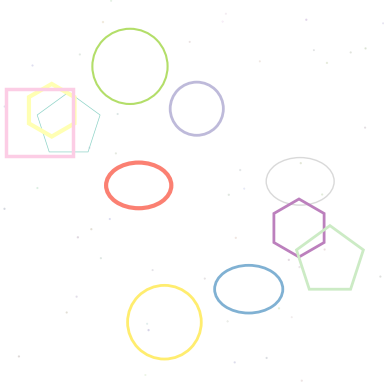[{"shape": "pentagon", "thickness": 0.5, "radius": 0.43, "center": [0.178, 0.675]}, {"shape": "hexagon", "thickness": 3, "radius": 0.34, "center": [0.134, 0.714]}, {"shape": "circle", "thickness": 2, "radius": 0.35, "center": [0.511, 0.718]}, {"shape": "oval", "thickness": 3, "radius": 0.42, "center": [0.36, 0.518]}, {"shape": "oval", "thickness": 2, "radius": 0.44, "center": [0.646, 0.249]}, {"shape": "circle", "thickness": 1.5, "radius": 0.49, "center": [0.338, 0.828]}, {"shape": "square", "thickness": 2.5, "radius": 0.43, "center": [0.102, 0.682]}, {"shape": "oval", "thickness": 1, "radius": 0.44, "center": [0.78, 0.529]}, {"shape": "hexagon", "thickness": 2, "radius": 0.38, "center": [0.777, 0.408]}, {"shape": "pentagon", "thickness": 2, "radius": 0.46, "center": [0.857, 0.323]}, {"shape": "circle", "thickness": 2, "radius": 0.48, "center": [0.427, 0.163]}]